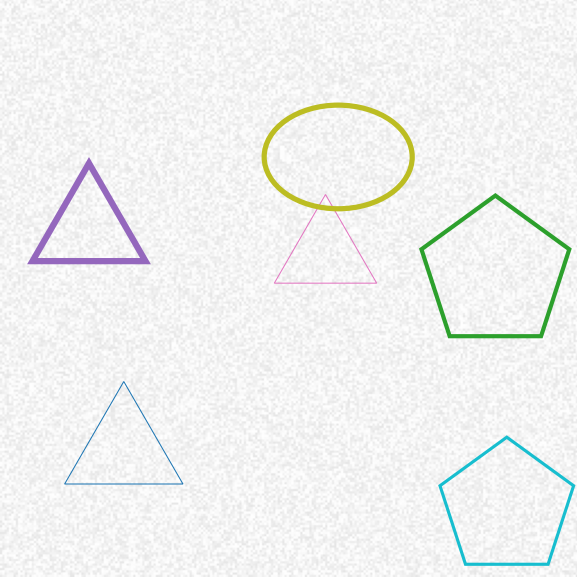[{"shape": "triangle", "thickness": 0.5, "radius": 0.59, "center": [0.214, 0.22]}, {"shape": "pentagon", "thickness": 2, "radius": 0.67, "center": [0.858, 0.526]}, {"shape": "triangle", "thickness": 3, "radius": 0.56, "center": [0.154, 0.603]}, {"shape": "triangle", "thickness": 0.5, "radius": 0.51, "center": [0.564, 0.56]}, {"shape": "oval", "thickness": 2.5, "radius": 0.64, "center": [0.586, 0.727]}, {"shape": "pentagon", "thickness": 1.5, "radius": 0.61, "center": [0.878, 0.12]}]